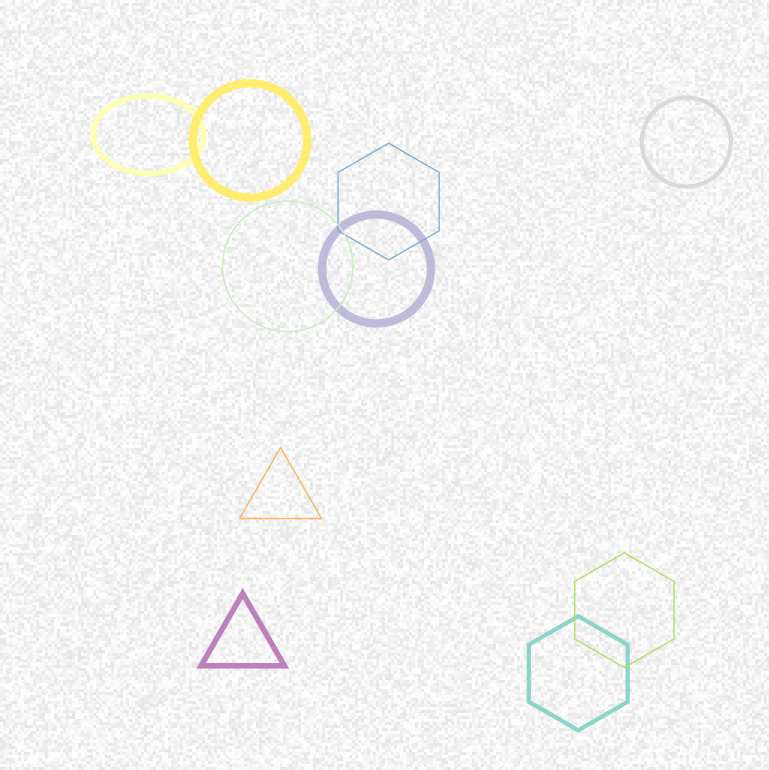[{"shape": "hexagon", "thickness": 1.5, "radius": 0.37, "center": [0.751, 0.126]}, {"shape": "oval", "thickness": 2, "radius": 0.36, "center": [0.193, 0.825]}, {"shape": "circle", "thickness": 3, "radius": 0.35, "center": [0.489, 0.651]}, {"shape": "hexagon", "thickness": 0.5, "radius": 0.38, "center": [0.505, 0.738]}, {"shape": "triangle", "thickness": 0.5, "radius": 0.31, "center": [0.364, 0.357]}, {"shape": "hexagon", "thickness": 0.5, "radius": 0.37, "center": [0.811, 0.208]}, {"shape": "circle", "thickness": 1.5, "radius": 0.29, "center": [0.891, 0.816]}, {"shape": "triangle", "thickness": 2, "radius": 0.31, "center": [0.315, 0.167]}, {"shape": "circle", "thickness": 0.5, "radius": 0.42, "center": [0.374, 0.654]}, {"shape": "circle", "thickness": 3, "radius": 0.37, "center": [0.325, 0.818]}]